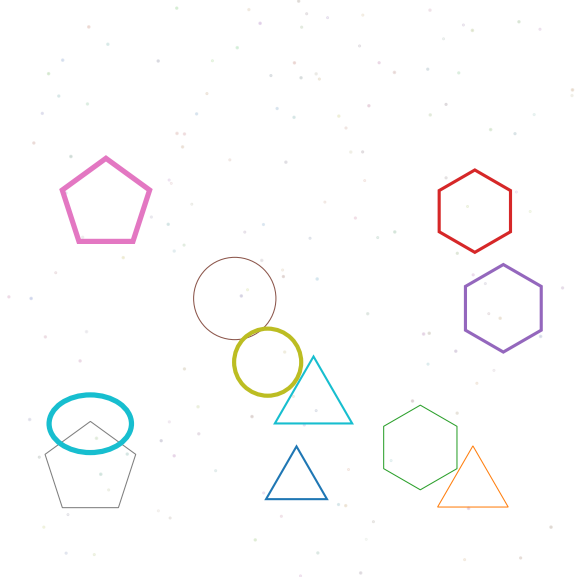[{"shape": "triangle", "thickness": 1, "radius": 0.3, "center": [0.513, 0.165]}, {"shape": "triangle", "thickness": 0.5, "radius": 0.35, "center": [0.819, 0.156]}, {"shape": "hexagon", "thickness": 0.5, "radius": 0.37, "center": [0.728, 0.224]}, {"shape": "hexagon", "thickness": 1.5, "radius": 0.36, "center": [0.822, 0.633]}, {"shape": "hexagon", "thickness": 1.5, "radius": 0.38, "center": [0.872, 0.465]}, {"shape": "circle", "thickness": 0.5, "radius": 0.36, "center": [0.407, 0.482]}, {"shape": "pentagon", "thickness": 2.5, "radius": 0.4, "center": [0.183, 0.645]}, {"shape": "pentagon", "thickness": 0.5, "radius": 0.41, "center": [0.157, 0.187]}, {"shape": "circle", "thickness": 2, "radius": 0.29, "center": [0.463, 0.372]}, {"shape": "triangle", "thickness": 1, "radius": 0.39, "center": [0.543, 0.305]}, {"shape": "oval", "thickness": 2.5, "radius": 0.36, "center": [0.156, 0.265]}]